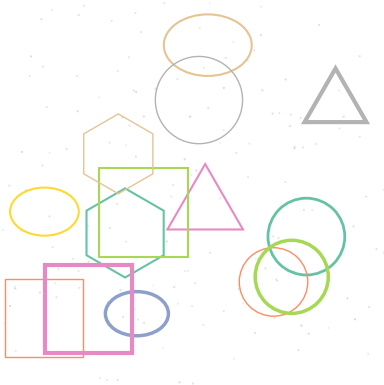[{"shape": "hexagon", "thickness": 1.5, "radius": 0.58, "center": [0.325, 0.395]}, {"shape": "circle", "thickness": 2, "radius": 0.5, "center": [0.796, 0.385]}, {"shape": "square", "thickness": 1, "radius": 0.51, "center": [0.115, 0.175]}, {"shape": "circle", "thickness": 1, "radius": 0.44, "center": [0.71, 0.268]}, {"shape": "oval", "thickness": 2.5, "radius": 0.41, "center": [0.356, 0.185]}, {"shape": "square", "thickness": 3, "radius": 0.57, "center": [0.23, 0.197]}, {"shape": "triangle", "thickness": 1.5, "radius": 0.57, "center": [0.533, 0.461]}, {"shape": "circle", "thickness": 2.5, "radius": 0.47, "center": [0.758, 0.281]}, {"shape": "square", "thickness": 1.5, "radius": 0.58, "center": [0.372, 0.449]}, {"shape": "oval", "thickness": 1.5, "radius": 0.45, "center": [0.115, 0.45]}, {"shape": "oval", "thickness": 1.5, "radius": 0.57, "center": [0.54, 0.883]}, {"shape": "hexagon", "thickness": 1, "radius": 0.52, "center": [0.307, 0.6]}, {"shape": "triangle", "thickness": 3, "radius": 0.46, "center": [0.872, 0.729]}, {"shape": "circle", "thickness": 1, "radius": 0.57, "center": [0.517, 0.74]}]